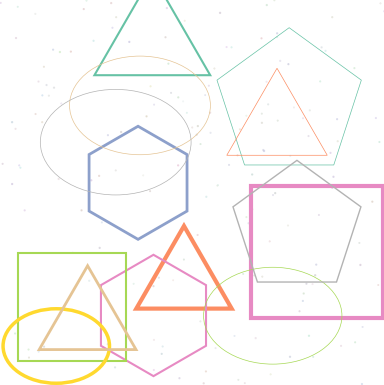[{"shape": "pentagon", "thickness": 0.5, "radius": 0.99, "center": [0.751, 0.731]}, {"shape": "triangle", "thickness": 1.5, "radius": 0.87, "center": [0.396, 0.891]}, {"shape": "triangle", "thickness": 0.5, "radius": 0.75, "center": [0.72, 0.672]}, {"shape": "triangle", "thickness": 3, "radius": 0.72, "center": [0.478, 0.27]}, {"shape": "hexagon", "thickness": 2, "radius": 0.73, "center": [0.359, 0.525]}, {"shape": "square", "thickness": 3, "radius": 0.86, "center": [0.824, 0.345]}, {"shape": "hexagon", "thickness": 1.5, "radius": 0.79, "center": [0.399, 0.181]}, {"shape": "square", "thickness": 1.5, "radius": 0.7, "center": [0.188, 0.203]}, {"shape": "oval", "thickness": 0.5, "radius": 0.9, "center": [0.708, 0.18]}, {"shape": "oval", "thickness": 2.5, "radius": 0.69, "center": [0.146, 0.101]}, {"shape": "oval", "thickness": 0.5, "radius": 0.91, "center": [0.364, 0.726]}, {"shape": "triangle", "thickness": 2, "radius": 0.73, "center": [0.228, 0.165]}, {"shape": "pentagon", "thickness": 1, "radius": 0.87, "center": [0.771, 0.409]}, {"shape": "oval", "thickness": 0.5, "radius": 0.98, "center": [0.301, 0.631]}]